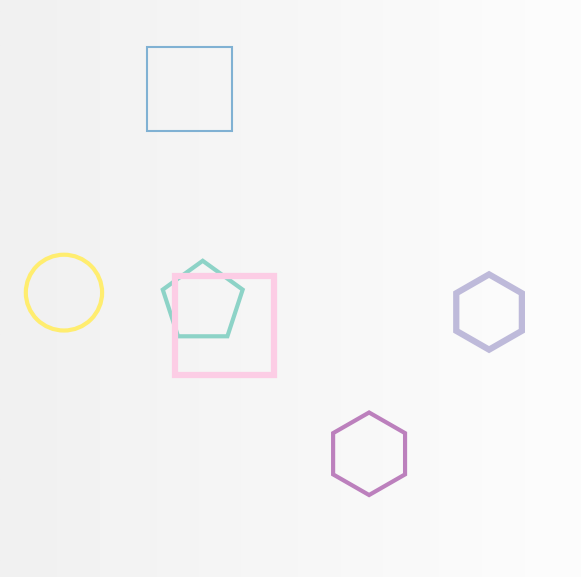[{"shape": "pentagon", "thickness": 2, "radius": 0.36, "center": [0.349, 0.475]}, {"shape": "hexagon", "thickness": 3, "radius": 0.33, "center": [0.841, 0.459]}, {"shape": "square", "thickness": 1, "radius": 0.36, "center": [0.326, 0.845]}, {"shape": "square", "thickness": 3, "radius": 0.43, "center": [0.386, 0.436]}, {"shape": "hexagon", "thickness": 2, "radius": 0.36, "center": [0.635, 0.213]}, {"shape": "circle", "thickness": 2, "radius": 0.33, "center": [0.11, 0.492]}]